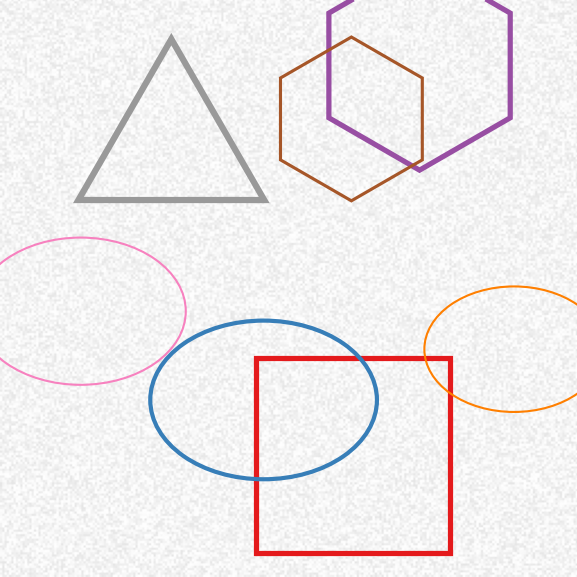[{"shape": "square", "thickness": 2.5, "radius": 0.84, "center": [0.611, 0.211]}, {"shape": "oval", "thickness": 2, "radius": 0.98, "center": [0.456, 0.307]}, {"shape": "hexagon", "thickness": 2.5, "radius": 0.91, "center": [0.726, 0.886]}, {"shape": "oval", "thickness": 1, "radius": 0.78, "center": [0.89, 0.394]}, {"shape": "hexagon", "thickness": 1.5, "radius": 0.71, "center": [0.608, 0.793]}, {"shape": "oval", "thickness": 1, "radius": 0.91, "center": [0.14, 0.46]}, {"shape": "triangle", "thickness": 3, "radius": 0.93, "center": [0.297, 0.746]}]